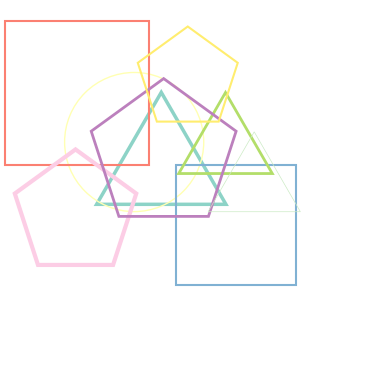[{"shape": "triangle", "thickness": 2.5, "radius": 0.97, "center": [0.419, 0.566]}, {"shape": "circle", "thickness": 1, "radius": 0.9, "center": [0.348, 0.631]}, {"shape": "square", "thickness": 1.5, "radius": 0.94, "center": [0.199, 0.758]}, {"shape": "square", "thickness": 1.5, "radius": 0.78, "center": [0.613, 0.415]}, {"shape": "triangle", "thickness": 2, "radius": 0.7, "center": [0.586, 0.619]}, {"shape": "pentagon", "thickness": 3, "radius": 0.83, "center": [0.196, 0.446]}, {"shape": "pentagon", "thickness": 2, "radius": 0.99, "center": [0.425, 0.598]}, {"shape": "triangle", "thickness": 0.5, "radius": 0.69, "center": [0.66, 0.519]}, {"shape": "pentagon", "thickness": 1.5, "radius": 0.68, "center": [0.488, 0.795]}]